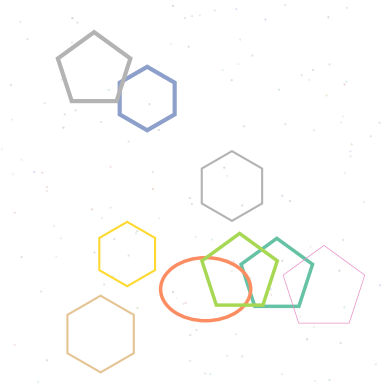[{"shape": "pentagon", "thickness": 2.5, "radius": 0.49, "center": [0.719, 0.283]}, {"shape": "oval", "thickness": 2.5, "radius": 0.59, "center": [0.534, 0.249]}, {"shape": "hexagon", "thickness": 3, "radius": 0.41, "center": [0.382, 0.744]}, {"shape": "pentagon", "thickness": 0.5, "radius": 0.56, "center": [0.841, 0.251]}, {"shape": "pentagon", "thickness": 2.5, "radius": 0.51, "center": [0.622, 0.291]}, {"shape": "hexagon", "thickness": 1.5, "radius": 0.42, "center": [0.33, 0.34]}, {"shape": "hexagon", "thickness": 1.5, "radius": 0.5, "center": [0.261, 0.132]}, {"shape": "pentagon", "thickness": 3, "radius": 0.5, "center": [0.244, 0.817]}, {"shape": "hexagon", "thickness": 1.5, "radius": 0.45, "center": [0.602, 0.517]}]